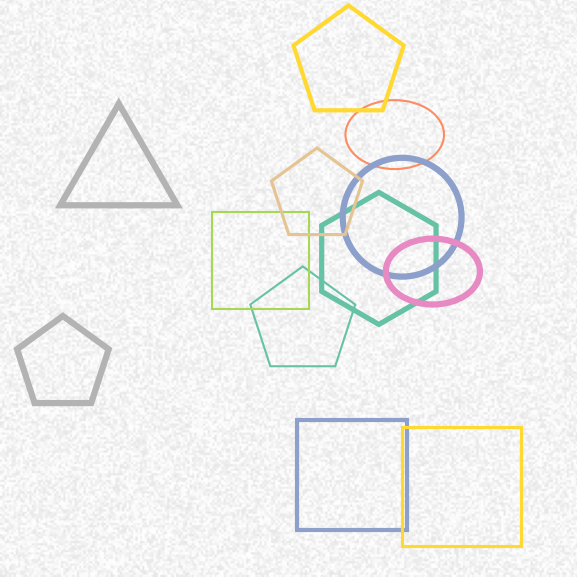[{"shape": "pentagon", "thickness": 1, "radius": 0.48, "center": [0.524, 0.442]}, {"shape": "hexagon", "thickness": 2.5, "radius": 0.57, "center": [0.656, 0.552]}, {"shape": "oval", "thickness": 1, "radius": 0.43, "center": [0.684, 0.766]}, {"shape": "square", "thickness": 2, "radius": 0.48, "center": [0.609, 0.176]}, {"shape": "circle", "thickness": 3, "radius": 0.51, "center": [0.696, 0.623]}, {"shape": "oval", "thickness": 3, "radius": 0.41, "center": [0.75, 0.529]}, {"shape": "square", "thickness": 1, "radius": 0.42, "center": [0.451, 0.548]}, {"shape": "square", "thickness": 1.5, "radius": 0.52, "center": [0.798, 0.157]}, {"shape": "pentagon", "thickness": 2, "radius": 0.5, "center": [0.604, 0.889]}, {"shape": "pentagon", "thickness": 1.5, "radius": 0.41, "center": [0.549, 0.66]}, {"shape": "pentagon", "thickness": 3, "radius": 0.42, "center": [0.109, 0.369]}, {"shape": "triangle", "thickness": 3, "radius": 0.59, "center": [0.206, 0.702]}]